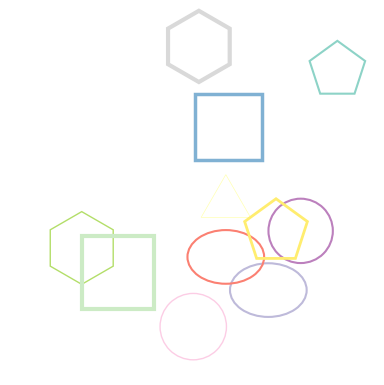[{"shape": "pentagon", "thickness": 1.5, "radius": 0.38, "center": [0.876, 0.818]}, {"shape": "triangle", "thickness": 0.5, "radius": 0.37, "center": [0.587, 0.472]}, {"shape": "oval", "thickness": 1.5, "radius": 0.5, "center": [0.697, 0.247]}, {"shape": "oval", "thickness": 1.5, "radius": 0.5, "center": [0.586, 0.333]}, {"shape": "square", "thickness": 2.5, "radius": 0.43, "center": [0.594, 0.67]}, {"shape": "hexagon", "thickness": 1, "radius": 0.47, "center": [0.212, 0.356]}, {"shape": "circle", "thickness": 1, "radius": 0.43, "center": [0.502, 0.152]}, {"shape": "hexagon", "thickness": 3, "radius": 0.46, "center": [0.517, 0.879]}, {"shape": "circle", "thickness": 1.5, "radius": 0.42, "center": [0.781, 0.4]}, {"shape": "square", "thickness": 3, "radius": 0.47, "center": [0.307, 0.292]}, {"shape": "pentagon", "thickness": 2, "radius": 0.43, "center": [0.717, 0.398]}]